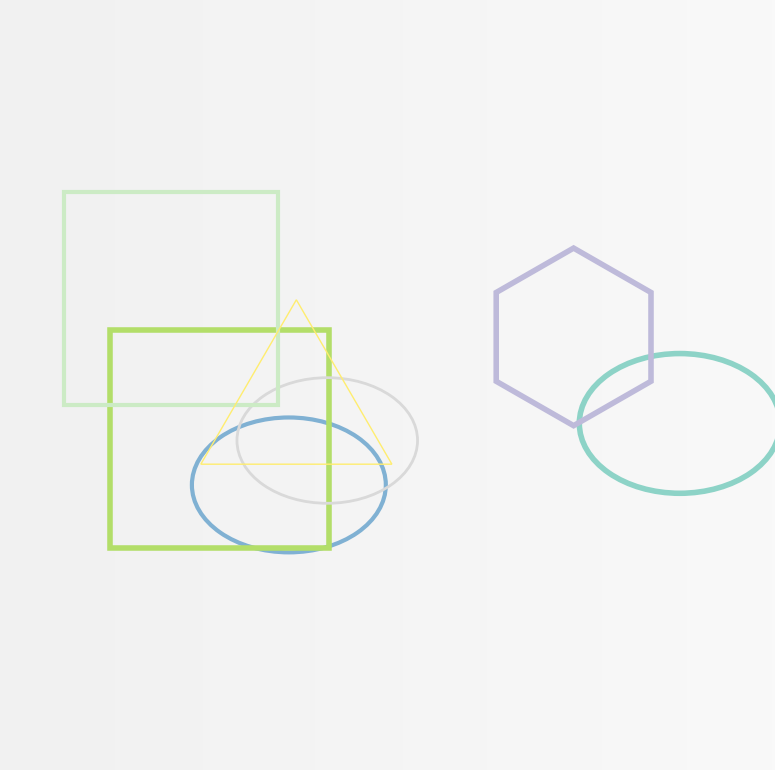[{"shape": "oval", "thickness": 2, "radius": 0.65, "center": [0.877, 0.45]}, {"shape": "hexagon", "thickness": 2, "radius": 0.58, "center": [0.74, 0.563]}, {"shape": "oval", "thickness": 1.5, "radius": 0.63, "center": [0.373, 0.37]}, {"shape": "square", "thickness": 2, "radius": 0.71, "center": [0.283, 0.43]}, {"shape": "oval", "thickness": 1, "radius": 0.58, "center": [0.422, 0.428]}, {"shape": "square", "thickness": 1.5, "radius": 0.69, "center": [0.22, 0.612]}, {"shape": "triangle", "thickness": 0.5, "radius": 0.71, "center": [0.382, 0.468]}]